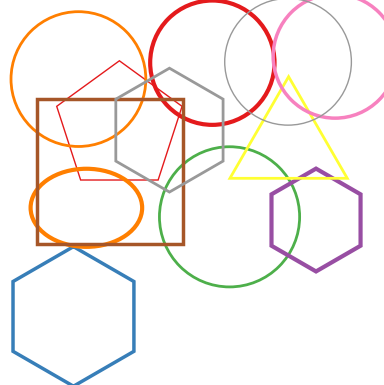[{"shape": "circle", "thickness": 3, "radius": 0.81, "center": [0.552, 0.837]}, {"shape": "pentagon", "thickness": 1, "radius": 0.86, "center": [0.31, 0.671]}, {"shape": "hexagon", "thickness": 2.5, "radius": 0.91, "center": [0.191, 0.178]}, {"shape": "circle", "thickness": 2, "radius": 0.91, "center": [0.596, 0.437]}, {"shape": "hexagon", "thickness": 3, "radius": 0.67, "center": [0.821, 0.428]}, {"shape": "circle", "thickness": 2, "radius": 0.88, "center": [0.204, 0.795]}, {"shape": "oval", "thickness": 3, "radius": 0.72, "center": [0.224, 0.46]}, {"shape": "triangle", "thickness": 2, "radius": 0.88, "center": [0.75, 0.625]}, {"shape": "square", "thickness": 2.5, "radius": 0.95, "center": [0.287, 0.555]}, {"shape": "circle", "thickness": 2.5, "radius": 0.8, "center": [0.87, 0.854]}, {"shape": "circle", "thickness": 1, "radius": 0.82, "center": [0.748, 0.839]}, {"shape": "hexagon", "thickness": 2, "radius": 0.8, "center": [0.44, 0.662]}]